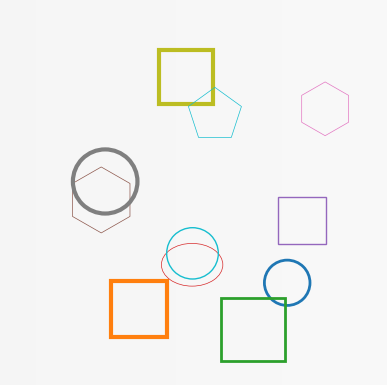[{"shape": "circle", "thickness": 2, "radius": 0.29, "center": [0.741, 0.266]}, {"shape": "square", "thickness": 3, "radius": 0.36, "center": [0.358, 0.198]}, {"shape": "square", "thickness": 2, "radius": 0.41, "center": [0.653, 0.143]}, {"shape": "oval", "thickness": 0.5, "radius": 0.4, "center": [0.496, 0.312]}, {"shape": "square", "thickness": 1, "radius": 0.31, "center": [0.78, 0.428]}, {"shape": "hexagon", "thickness": 0.5, "radius": 0.43, "center": [0.261, 0.481]}, {"shape": "hexagon", "thickness": 0.5, "radius": 0.35, "center": [0.839, 0.717]}, {"shape": "circle", "thickness": 3, "radius": 0.42, "center": [0.271, 0.529]}, {"shape": "square", "thickness": 3, "radius": 0.35, "center": [0.479, 0.799]}, {"shape": "pentagon", "thickness": 0.5, "radius": 0.36, "center": [0.555, 0.701]}, {"shape": "circle", "thickness": 1, "radius": 0.33, "center": [0.497, 0.342]}]